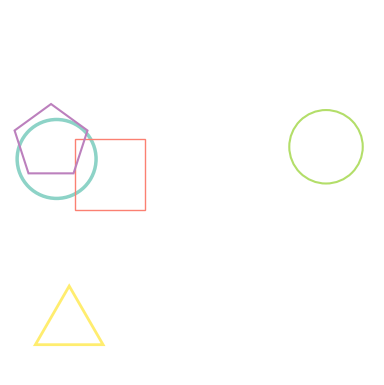[{"shape": "circle", "thickness": 2.5, "radius": 0.51, "center": [0.147, 0.587]}, {"shape": "square", "thickness": 1, "radius": 0.46, "center": [0.286, 0.547]}, {"shape": "circle", "thickness": 1.5, "radius": 0.48, "center": [0.847, 0.619]}, {"shape": "pentagon", "thickness": 1.5, "radius": 0.5, "center": [0.133, 0.63]}, {"shape": "triangle", "thickness": 2, "radius": 0.51, "center": [0.18, 0.155]}]